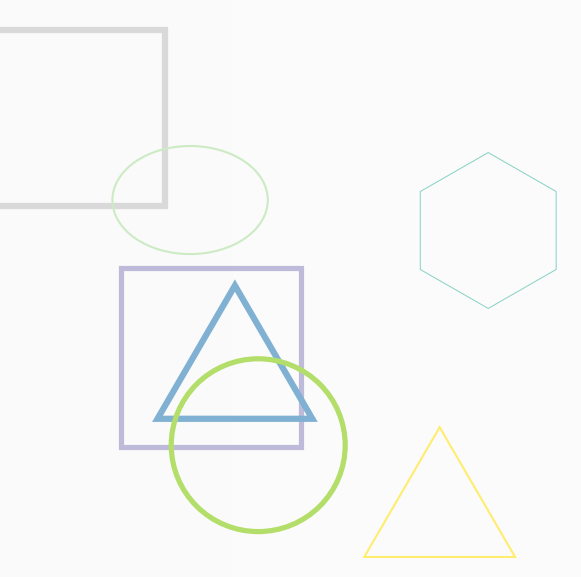[{"shape": "hexagon", "thickness": 0.5, "radius": 0.67, "center": [0.84, 0.6]}, {"shape": "square", "thickness": 2.5, "radius": 0.77, "center": [0.363, 0.379]}, {"shape": "triangle", "thickness": 3, "radius": 0.77, "center": [0.404, 0.351]}, {"shape": "circle", "thickness": 2.5, "radius": 0.75, "center": [0.444, 0.228]}, {"shape": "square", "thickness": 3, "radius": 0.76, "center": [0.131, 0.795]}, {"shape": "oval", "thickness": 1, "radius": 0.67, "center": [0.327, 0.653]}, {"shape": "triangle", "thickness": 1, "radius": 0.75, "center": [0.756, 0.11]}]